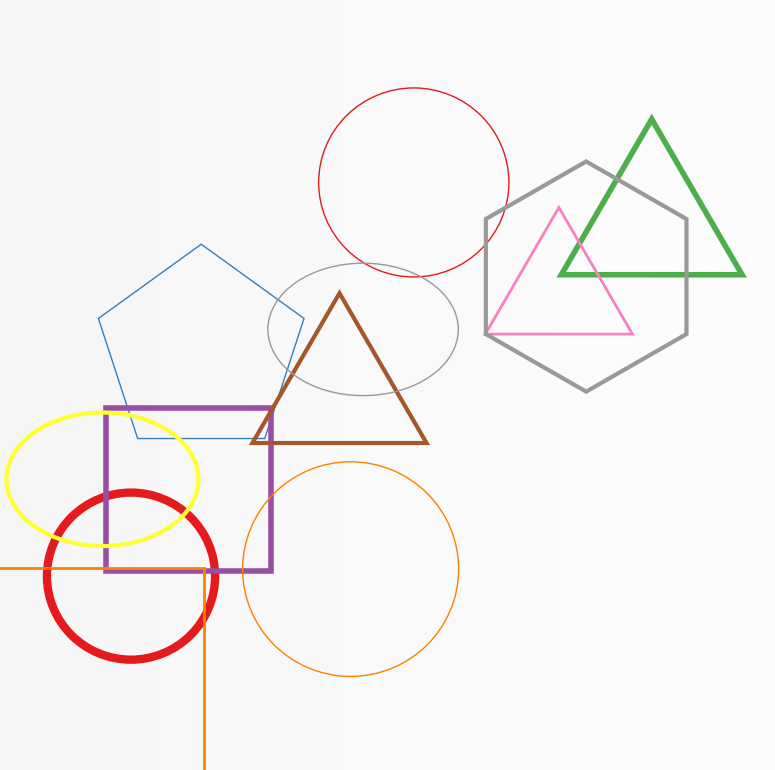[{"shape": "circle", "thickness": 3, "radius": 0.54, "center": [0.169, 0.252]}, {"shape": "circle", "thickness": 0.5, "radius": 0.61, "center": [0.534, 0.763]}, {"shape": "pentagon", "thickness": 0.5, "radius": 0.7, "center": [0.26, 0.543]}, {"shape": "triangle", "thickness": 2, "radius": 0.67, "center": [0.841, 0.71]}, {"shape": "square", "thickness": 2, "radius": 0.53, "center": [0.243, 0.364]}, {"shape": "circle", "thickness": 0.5, "radius": 0.7, "center": [0.452, 0.261]}, {"shape": "square", "thickness": 1, "radius": 0.72, "center": [0.118, 0.118]}, {"shape": "oval", "thickness": 1.5, "radius": 0.62, "center": [0.132, 0.378]}, {"shape": "triangle", "thickness": 1.5, "radius": 0.65, "center": [0.438, 0.49]}, {"shape": "triangle", "thickness": 1, "radius": 0.55, "center": [0.721, 0.621]}, {"shape": "oval", "thickness": 0.5, "radius": 0.61, "center": [0.469, 0.572]}, {"shape": "hexagon", "thickness": 1.5, "radius": 0.75, "center": [0.756, 0.641]}]